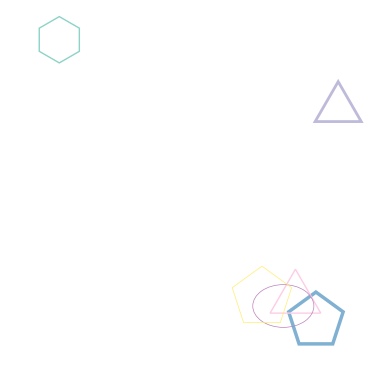[{"shape": "hexagon", "thickness": 1, "radius": 0.3, "center": [0.154, 0.897]}, {"shape": "triangle", "thickness": 2, "radius": 0.35, "center": [0.878, 0.719]}, {"shape": "pentagon", "thickness": 2.5, "radius": 0.37, "center": [0.821, 0.167]}, {"shape": "triangle", "thickness": 1, "radius": 0.38, "center": [0.767, 0.225]}, {"shape": "oval", "thickness": 0.5, "radius": 0.4, "center": [0.736, 0.205]}, {"shape": "pentagon", "thickness": 0.5, "radius": 0.41, "center": [0.68, 0.228]}]